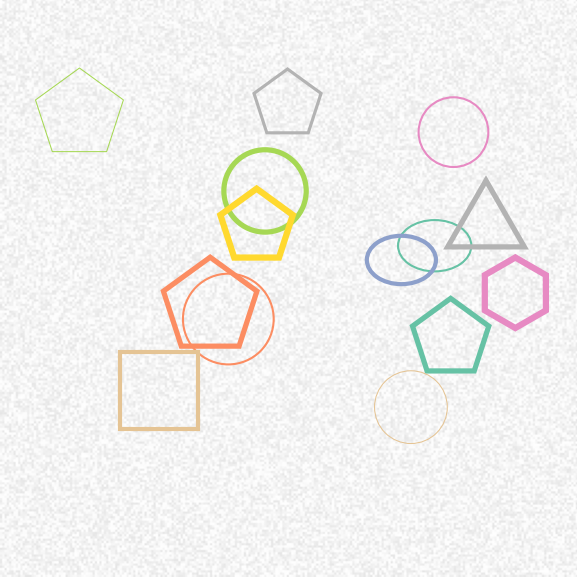[{"shape": "pentagon", "thickness": 2.5, "radius": 0.35, "center": [0.78, 0.413]}, {"shape": "oval", "thickness": 1, "radius": 0.32, "center": [0.753, 0.574]}, {"shape": "pentagon", "thickness": 2.5, "radius": 0.43, "center": [0.364, 0.469]}, {"shape": "circle", "thickness": 1, "radius": 0.39, "center": [0.395, 0.447]}, {"shape": "oval", "thickness": 2, "radius": 0.3, "center": [0.695, 0.549]}, {"shape": "circle", "thickness": 1, "radius": 0.3, "center": [0.785, 0.77]}, {"shape": "hexagon", "thickness": 3, "radius": 0.31, "center": [0.892, 0.492]}, {"shape": "pentagon", "thickness": 0.5, "radius": 0.4, "center": [0.138, 0.801]}, {"shape": "circle", "thickness": 2.5, "radius": 0.36, "center": [0.459, 0.669]}, {"shape": "pentagon", "thickness": 3, "radius": 0.33, "center": [0.444, 0.607]}, {"shape": "square", "thickness": 2, "radius": 0.33, "center": [0.275, 0.323]}, {"shape": "circle", "thickness": 0.5, "radius": 0.31, "center": [0.712, 0.294]}, {"shape": "triangle", "thickness": 2.5, "radius": 0.38, "center": [0.842, 0.61]}, {"shape": "pentagon", "thickness": 1.5, "radius": 0.31, "center": [0.498, 0.819]}]